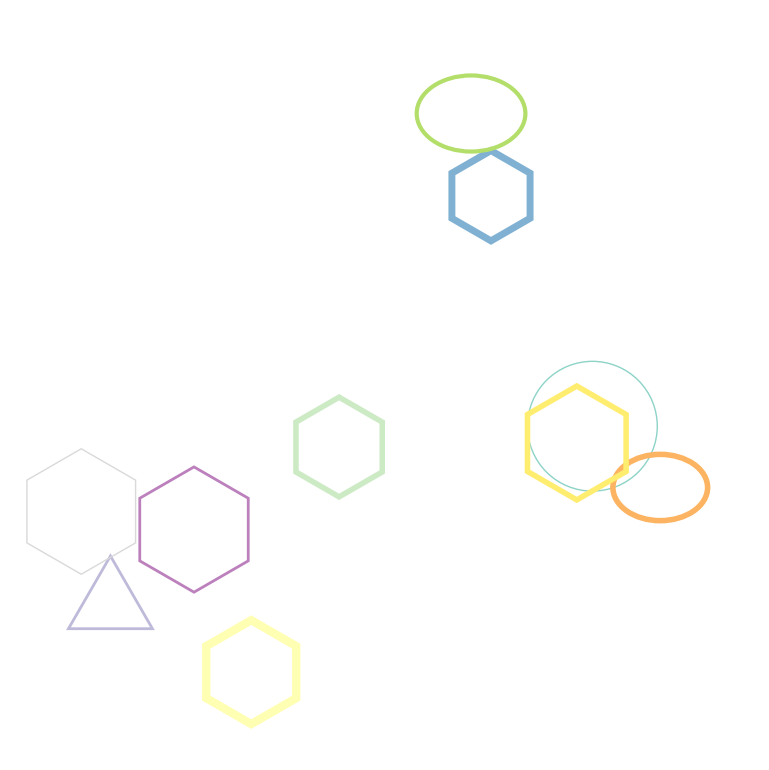[{"shape": "circle", "thickness": 0.5, "radius": 0.42, "center": [0.769, 0.446]}, {"shape": "hexagon", "thickness": 3, "radius": 0.34, "center": [0.326, 0.127]}, {"shape": "triangle", "thickness": 1, "radius": 0.31, "center": [0.143, 0.215]}, {"shape": "hexagon", "thickness": 2.5, "radius": 0.29, "center": [0.638, 0.746]}, {"shape": "oval", "thickness": 2, "radius": 0.31, "center": [0.857, 0.367]}, {"shape": "oval", "thickness": 1.5, "radius": 0.35, "center": [0.612, 0.853]}, {"shape": "hexagon", "thickness": 0.5, "radius": 0.41, "center": [0.106, 0.336]}, {"shape": "hexagon", "thickness": 1, "radius": 0.41, "center": [0.252, 0.312]}, {"shape": "hexagon", "thickness": 2, "radius": 0.32, "center": [0.44, 0.419]}, {"shape": "hexagon", "thickness": 2, "radius": 0.37, "center": [0.749, 0.425]}]